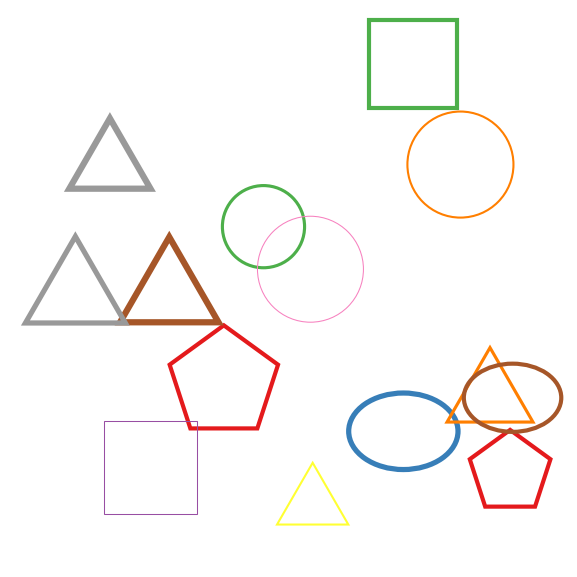[{"shape": "pentagon", "thickness": 2, "radius": 0.49, "center": [0.388, 0.337]}, {"shape": "pentagon", "thickness": 2, "radius": 0.37, "center": [0.883, 0.181]}, {"shape": "oval", "thickness": 2.5, "radius": 0.47, "center": [0.698, 0.252]}, {"shape": "circle", "thickness": 1.5, "radius": 0.36, "center": [0.456, 0.607]}, {"shape": "square", "thickness": 2, "radius": 0.38, "center": [0.714, 0.888]}, {"shape": "square", "thickness": 0.5, "radius": 0.4, "center": [0.261, 0.189]}, {"shape": "circle", "thickness": 1, "radius": 0.46, "center": [0.797, 0.714]}, {"shape": "triangle", "thickness": 1.5, "radius": 0.43, "center": [0.849, 0.311]}, {"shape": "triangle", "thickness": 1, "radius": 0.36, "center": [0.541, 0.126]}, {"shape": "oval", "thickness": 2, "radius": 0.42, "center": [0.888, 0.31]}, {"shape": "triangle", "thickness": 3, "radius": 0.49, "center": [0.293, 0.49]}, {"shape": "circle", "thickness": 0.5, "radius": 0.46, "center": [0.538, 0.533]}, {"shape": "triangle", "thickness": 3, "radius": 0.41, "center": [0.19, 0.713]}, {"shape": "triangle", "thickness": 2.5, "radius": 0.5, "center": [0.131, 0.49]}]